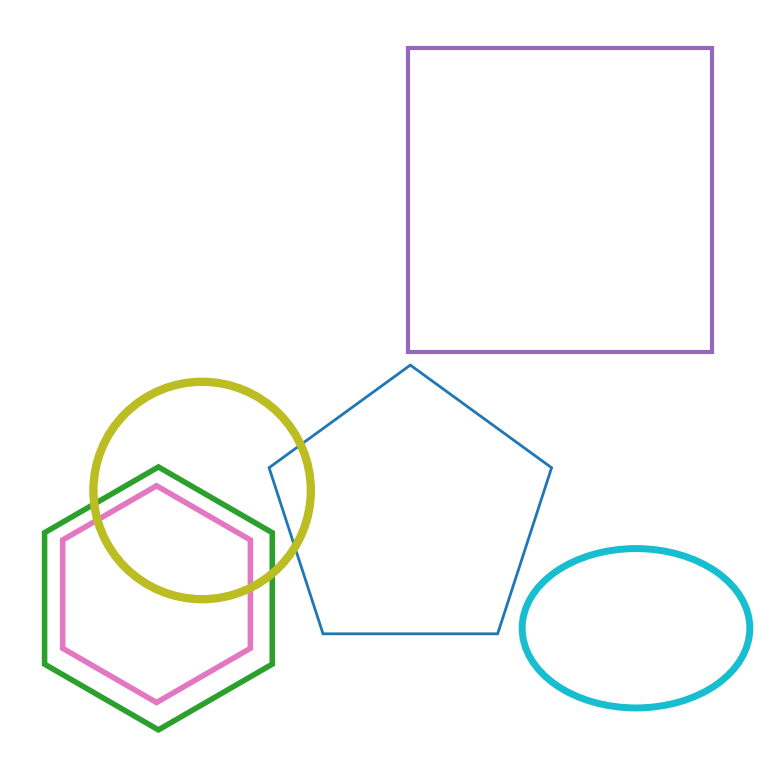[{"shape": "pentagon", "thickness": 1, "radius": 0.96, "center": [0.533, 0.333]}, {"shape": "hexagon", "thickness": 2, "radius": 0.85, "center": [0.206, 0.223]}, {"shape": "square", "thickness": 1.5, "radius": 0.99, "center": [0.728, 0.74]}, {"shape": "hexagon", "thickness": 2, "radius": 0.7, "center": [0.203, 0.228]}, {"shape": "circle", "thickness": 3, "radius": 0.71, "center": [0.262, 0.363]}, {"shape": "oval", "thickness": 2.5, "radius": 0.74, "center": [0.826, 0.184]}]